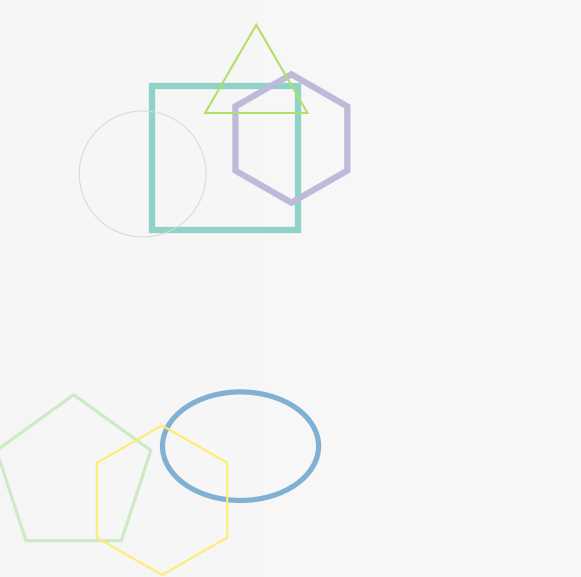[{"shape": "square", "thickness": 3, "radius": 0.62, "center": [0.387, 0.726]}, {"shape": "hexagon", "thickness": 3, "radius": 0.56, "center": [0.501, 0.759]}, {"shape": "oval", "thickness": 2.5, "radius": 0.67, "center": [0.414, 0.227]}, {"shape": "triangle", "thickness": 1, "radius": 0.51, "center": [0.441, 0.854]}, {"shape": "circle", "thickness": 0.5, "radius": 0.55, "center": [0.245, 0.698]}, {"shape": "pentagon", "thickness": 1.5, "radius": 0.7, "center": [0.127, 0.176]}, {"shape": "hexagon", "thickness": 1, "radius": 0.65, "center": [0.279, 0.133]}]